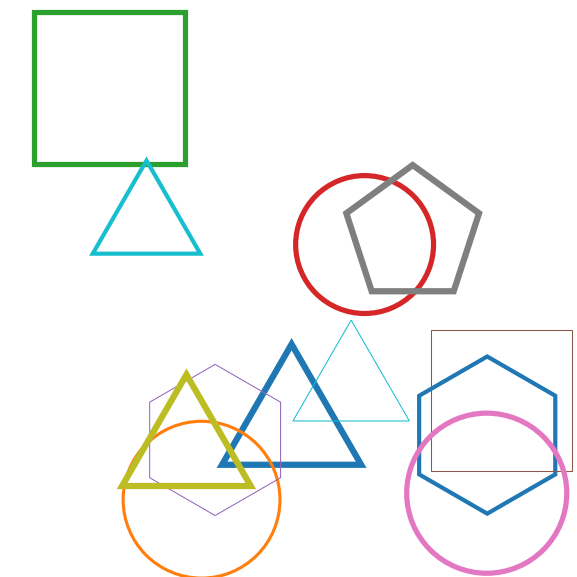[{"shape": "hexagon", "thickness": 2, "radius": 0.68, "center": [0.844, 0.246]}, {"shape": "triangle", "thickness": 3, "radius": 0.7, "center": [0.505, 0.264]}, {"shape": "circle", "thickness": 1.5, "radius": 0.68, "center": [0.349, 0.134]}, {"shape": "square", "thickness": 2.5, "radius": 0.66, "center": [0.19, 0.847]}, {"shape": "circle", "thickness": 2.5, "radius": 0.6, "center": [0.631, 0.576]}, {"shape": "hexagon", "thickness": 0.5, "radius": 0.65, "center": [0.373, 0.237]}, {"shape": "square", "thickness": 0.5, "radius": 0.61, "center": [0.868, 0.306]}, {"shape": "circle", "thickness": 2.5, "radius": 0.69, "center": [0.843, 0.145]}, {"shape": "pentagon", "thickness": 3, "radius": 0.6, "center": [0.715, 0.593]}, {"shape": "triangle", "thickness": 3, "radius": 0.64, "center": [0.323, 0.222]}, {"shape": "triangle", "thickness": 0.5, "radius": 0.58, "center": [0.608, 0.328]}, {"shape": "triangle", "thickness": 2, "radius": 0.54, "center": [0.254, 0.614]}]